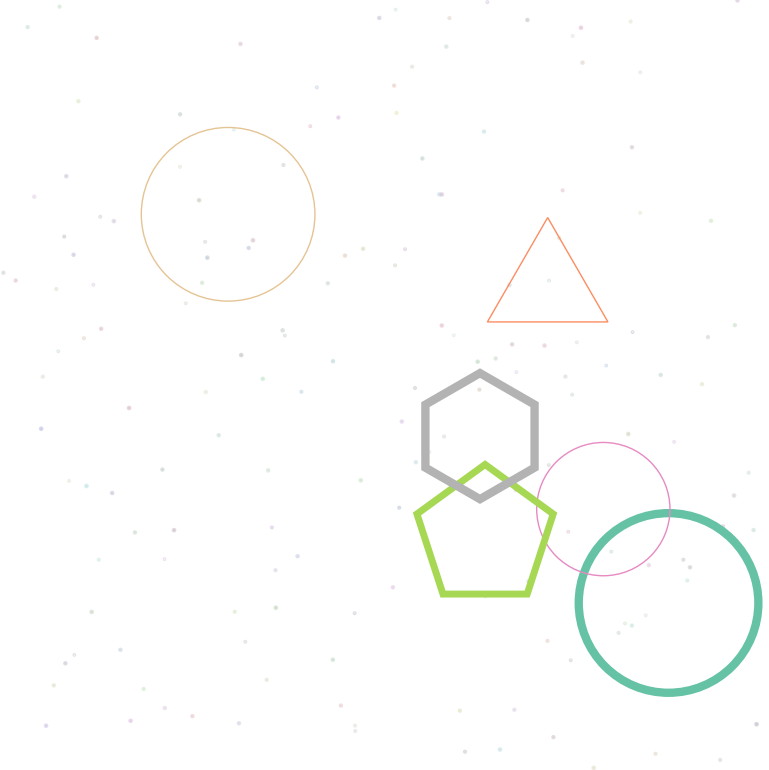[{"shape": "circle", "thickness": 3, "radius": 0.58, "center": [0.868, 0.217]}, {"shape": "triangle", "thickness": 0.5, "radius": 0.45, "center": [0.711, 0.627]}, {"shape": "circle", "thickness": 0.5, "radius": 0.43, "center": [0.784, 0.339]}, {"shape": "pentagon", "thickness": 2.5, "radius": 0.47, "center": [0.63, 0.304]}, {"shape": "circle", "thickness": 0.5, "radius": 0.56, "center": [0.296, 0.722]}, {"shape": "hexagon", "thickness": 3, "radius": 0.41, "center": [0.623, 0.434]}]